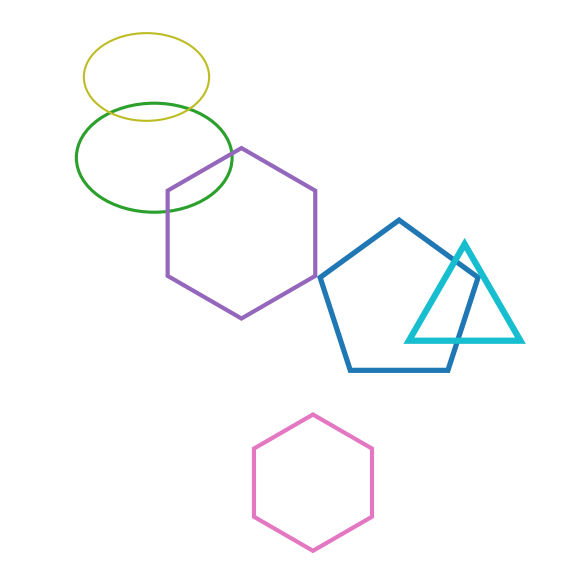[{"shape": "pentagon", "thickness": 2.5, "radius": 0.72, "center": [0.691, 0.474]}, {"shape": "oval", "thickness": 1.5, "radius": 0.67, "center": [0.267, 0.726]}, {"shape": "hexagon", "thickness": 2, "radius": 0.74, "center": [0.418, 0.595]}, {"shape": "hexagon", "thickness": 2, "radius": 0.59, "center": [0.542, 0.163]}, {"shape": "oval", "thickness": 1, "radius": 0.54, "center": [0.254, 0.866]}, {"shape": "triangle", "thickness": 3, "radius": 0.56, "center": [0.805, 0.465]}]